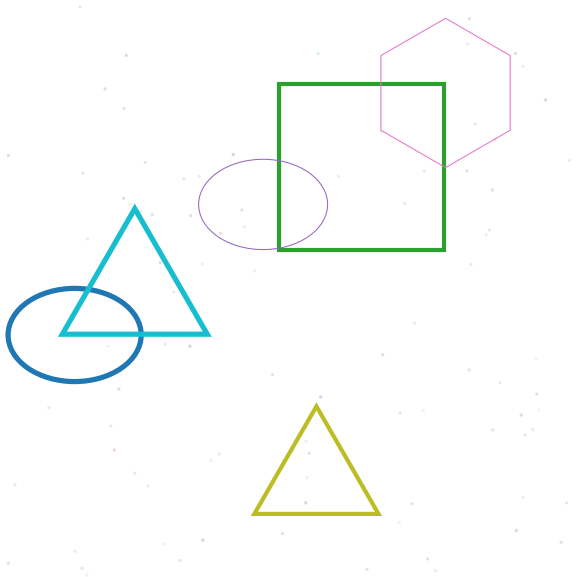[{"shape": "oval", "thickness": 2.5, "radius": 0.58, "center": [0.129, 0.419]}, {"shape": "square", "thickness": 2, "radius": 0.72, "center": [0.626, 0.71]}, {"shape": "oval", "thickness": 0.5, "radius": 0.56, "center": [0.456, 0.645]}, {"shape": "hexagon", "thickness": 0.5, "radius": 0.65, "center": [0.772, 0.838]}, {"shape": "triangle", "thickness": 2, "radius": 0.62, "center": [0.548, 0.171]}, {"shape": "triangle", "thickness": 2.5, "radius": 0.72, "center": [0.233, 0.493]}]